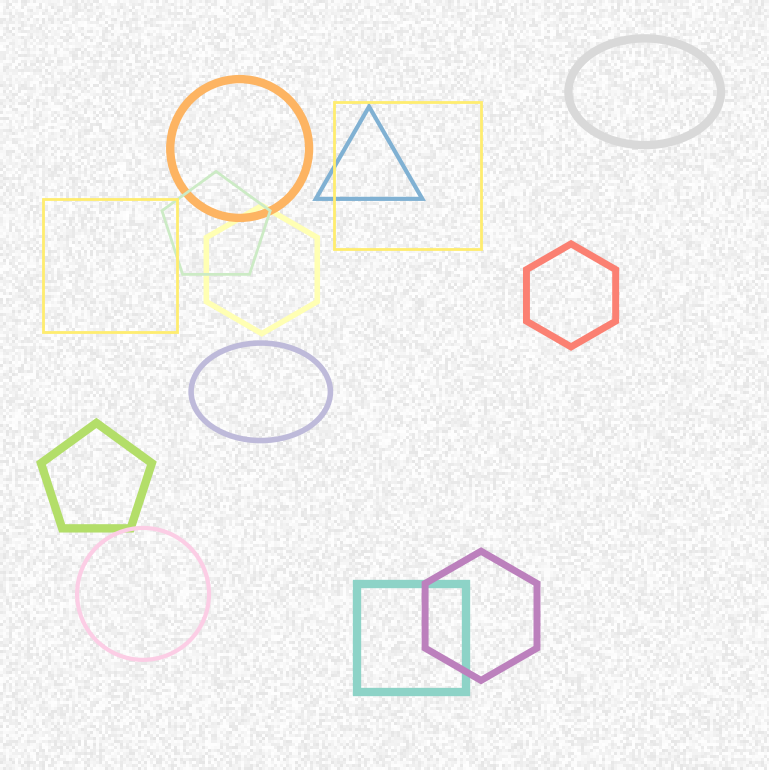[{"shape": "square", "thickness": 3, "radius": 0.35, "center": [0.535, 0.171]}, {"shape": "hexagon", "thickness": 2, "radius": 0.42, "center": [0.34, 0.65]}, {"shape": "oval", "thickness": 2, "radius": 0.45, "center": [0.339, 0.491]}, {"shape": "hexagon", "thickness": 2.5, "radius": 0.33, "center": [0.742, 0.616]}, {"shape": "triangle", "thickness": 1.5, "radius": 0.4, "center": [0.479, 0.782]}, {"shape": "circle", "thickness": 3, "radius": 0.45, "center": [0.311, 0.807]}, {"shape": "pentagon", "thickness": 3, "radius": 0.38, "center": [0.125, 0.375]}, {"shape": "circle", "thickness": 1.5, "radius": 0.43, "center": [0.186, 0.229]}, {"shape": "oval", "thickness": 3, "radius": 0.5, "center": [0.837, 0.881]}, {"shape": "hexagon", "thickness": 2.5, "radius": 0.42, "center": [0.625, 0.2]}, {"shape": "pentagon", "thickness": 1, "radius": 0.37, "center": [0.281, 0.703]}, {"shape": "square", "thickness": 1, "radius": 0.43, "center": [0.142, 0.655]}, {"shape": "square", "thickness": 1, "radius": 0.48, "center": [0.529, 0.772]}]